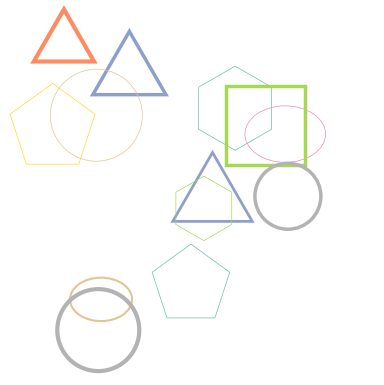[{"shape": "pentagon", "thickness": 0.5, "radius": 0.53, "center": [0.496, 0.26]}, {"shape": "hexagon", "thickness": 0.5, "radius": 0.55, "center": [0.611, 0.719]}, {"shape": "triangle", "thickness": 3, "radius": 0.45, "center": [0.166, 0.885]}, {"shape": "triangle", "thickness": 2.5, "radius": 0.55, "center": [0.336, 0.809]}, {"shape": "triangle", "thickness": 2, "radius": 0.6, "center": [0.552, 0.485]}, {"shape": "oval", "thickness": 0.5, "radius": 0.52, "center": [0.741, 0.652]}, {"shape": "square", "thickness": 2.5, "radius": 0.51, "center": [0.689, 0.674]}, {"shape": "hexagon", "thickness": 0.5, "radius": 0.42, "center": [0.529, 0.459]}, {"shape": "pentagon", "thickness": 0.5, "radius": 0.58, "center": [0.137, 0.667]}, {"shape": "oval", "thickness": 1.5, "radius": 0.4, "center": [0.262, 0.222]}, {"shape": "circle", "thickness": 0.5, "radius": 0.6, "center": [0.25, 0.701]}, {"shape": "circle", "thickness": 2.5, "radius": 0.43, "center": [0.748, 0.49]}, {"shape": "circle", "thickness": 3, "radius": 0.53, "center": [0.255, 0.143]}]